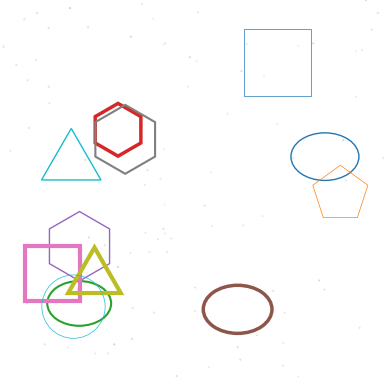[{"shape": "square", "thickness": 0.5, "radius": 0.44, "center": [0.721, 0.837]}, {"shape": "oval", "thickness": 1, "radius": 0.44, "center": [0.844, 0.593]}, {"shape": "pentagon", "thickness": 0.5, "radius": 0.38, "center": [0.884, 0.496]}, {"shape": "oval", "thickness": 1.5, "radius": 0.41, "center": [0.206, 0.212]}, {"shape": "hexagon", "thickness": 2.5, "radius": 0.34, "center": [0.307, 0.663]}, {"shape": "hexagon", "thickness": 1, "radius": 0.45, "center": [0.206, 0.36]}, {"shape": "oval", "thickness": 2.5, "radius": 0.45, "center": [0.617, 0.197]}, {"shape": "square", "thickness": 3, "radius": 0.36, "center": [0.137, 0.29]}, {"shape": "hexagon", "thickness": 1.5, "radius": 0.45, "center": [0.325, 0.638]}, {"shape": "triangle", "thickness": 3, "radius": 0.39, "center": [0.245, 0.278]}, {"shape": "circle", "thickness": 0.5, "radius": 0.41, "center": [0.191, 0.204]}, {"shape": "triangle", "thickness": 1, "radius": 0.45, "center": [0.185, 0.577]}]